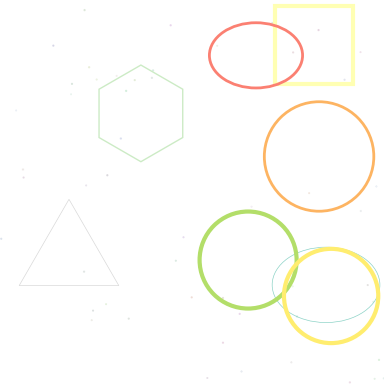[{"shape": "oval", "thickness": 0.5, "radius": 0.7, "center": [0.847, 0.26]}, {"shape": "square", "thickness": 3, "radius": 0.51, "center": [0.816, 0.882]}, {"shape": "oval", "thickness": 2, "radius": 0.61, "center": [0.665, 0.856]}, {"shape": "circle", "thickness": 2, "radius": 0.71, "center": [0.829, 0.594]}, {"shape": "circle", "thickness": 3, "radius": 0.63, "center": [0.644, 0.325]}, {"shape": "triangle", "thickness": 0.5, "radius": 0.75, "center": [0.179, 0.333]}, {"shape": "hexagon", "thickness": 1, "radius": 0.63, "center": [0.366, 0.706]}, {"shape": "circle", "thickness": 3, "radius": 0.61, "center": [0.86, 0.231]}]